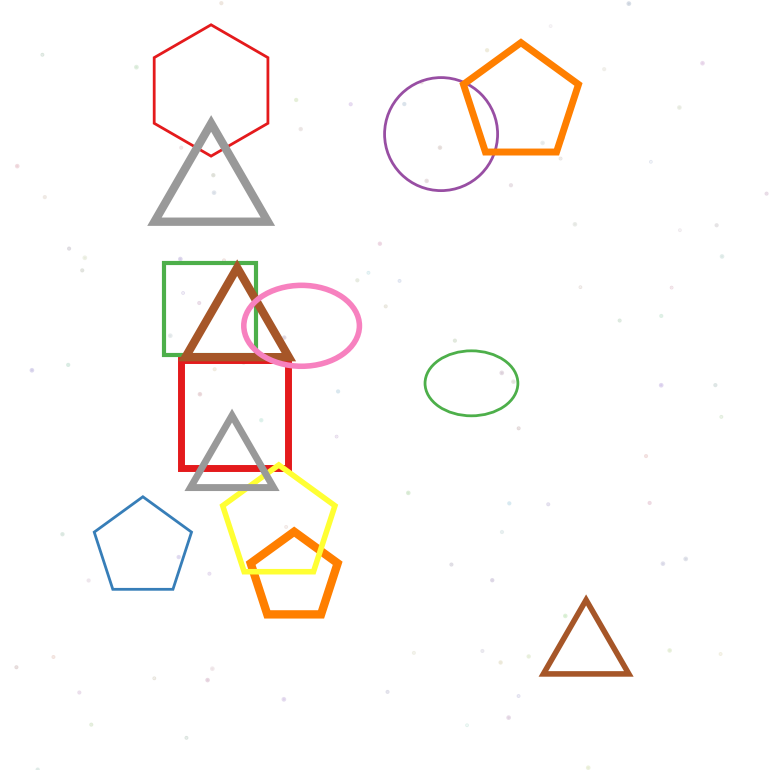[{"shape": "hexagon", "thickness": 1, "radius": 0.43, "center": [0.274, 0.883]}, {"shape": "square", "thickness": 2.5, "radius": 0.35, "center": [0.304, 0.462]}, {"shape": "pentagon", "thickness": 1, "radius": 0.33, "center": [0.186, 0.288]}, {"shape": "square", "thickness": 1.5, "radius": 0.3, "center": [0.273, 0.599]}, {"shape": "oval", "thickness": 1, "radius": 0.3, "center": [0.612, 0.502]}, {"shape": "circle", "thickness": 1, "radius": 0.37, "center": [0.573, 0.826]}, {"shape": "pentagon", "thickness": 2.5, "radius": 0.39, "center": [0.677, 0.866]}, {"shape": "pentagon", "thickness": 3, "radius": 0.3, "center": [0.382, 0.25]}, {"shape": "pentagon", "thickness": 2, "radius": 0.38, "center": [0.362, 0.32]}, {"shape": "triangle", "thickness": 3, "radius": 0.39, "center": [0.308, 0.575]}, {"shape": "triangle", "thickness": 2, "radius": 0.32, "center": [0.761, 0.157]}, {"shape": "oval", "thickness": 2, "radius": 0.38, "center": [0.392, 0.577]}, {"shape": "triangle", "thickness": 2.5, "radius": 0.31, "center": [0.301, 0.398]}, {"shape": "triangle", "thickness": 3, "radius": 0.43, "center": [0.274, 0.755]}]